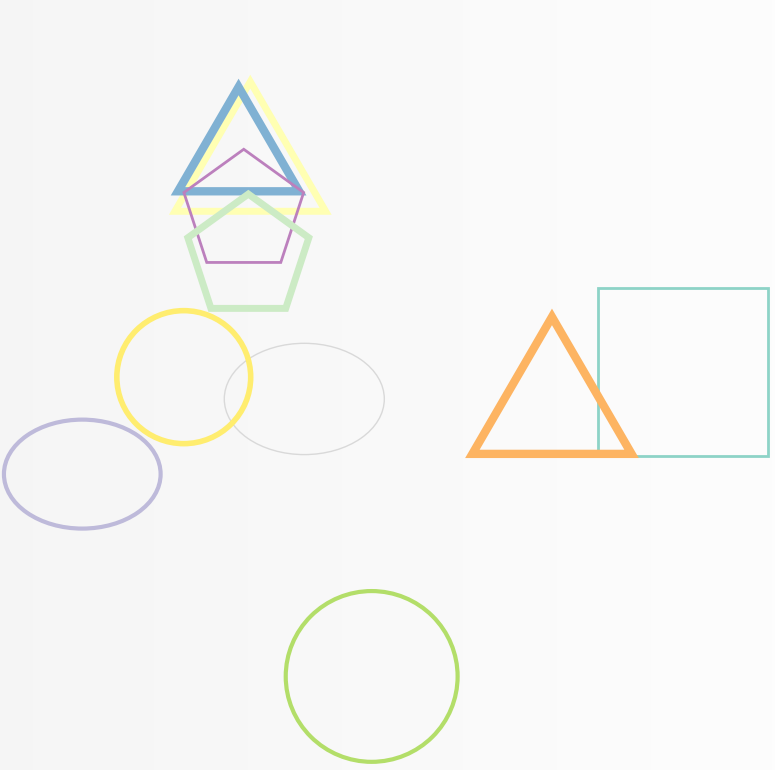[{"shape": "square", "thickness": 1, "radius": 0.55, "center": [0.881, 0.517]}, {"shape": "triangle", "thickness": 2.5, "radius": 0.56, "center": [0.323, 0.782]}, {"shape": "oval", "thickness": 1.5, "radius": 0.51, "center": [0.106, 0.384]}, {"shape": "triangle", "thickness": 3, "radius": 0.45, "center": [0.308, 0.797]}, {"shape": "triangle", "thickness": 3, "radius": 0.59, "center": [0.712, 0.47]}, {"shape": "circle", "thickness": 1.5, "radius": 0.55, "center": [0.48, 0.121]}, {"shape": "oval", "thickness": 0.5, "radius": 0.52, "center": [0.393, 0.482]}, {"shape": "pentagon", "thickness": 1, "radius": 0.41, "center": [0.315, 0.725]}, {"shape": "pentagon", "thickness": 2.5, "radius": 0.41, "center": [0.32, 0.666]}, {"shape": "circle", "thickness": 2, "radius": 0.43, "center": [0.237, 0.51]}]